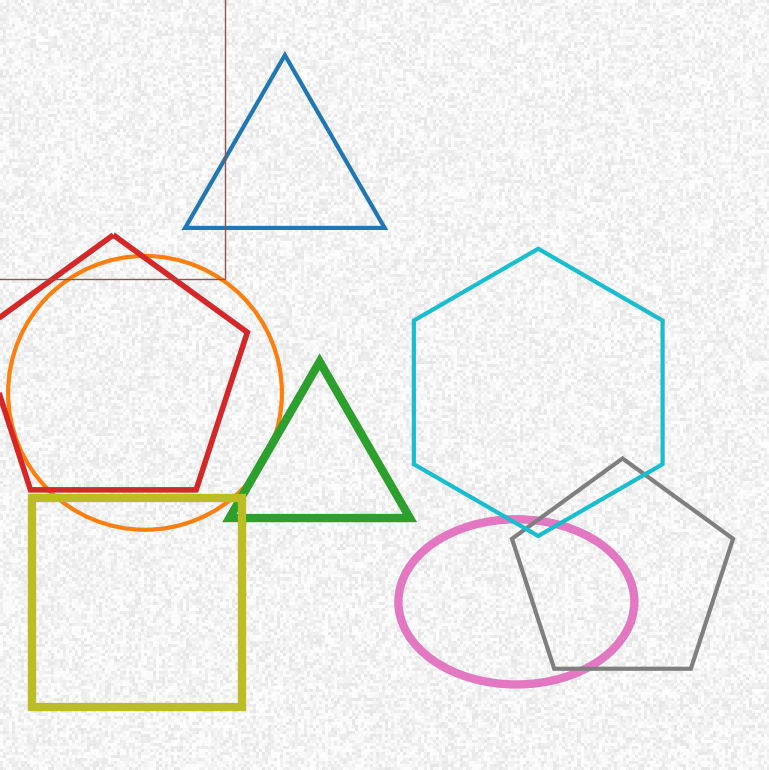[{"shape": "triangle", "thickness": 1.5, "radius": 0.75, "center": [0.37, 0.779]}, {"shape": "circle", "thickness": 1.5, "radius": 0.89, "center": [0.188, 0.49]}, {"shape": "triangle", "thickness": 3, "radius": 0.68, "center": [0.415, 0.395]}, {"shape": "pentagon", "thickness": 2, "radius": 0.92, "center": [0.147, 0.512]}, {"shape": "square", "thickness": 0.5, "radius": 0.93, "center": [0.105, 0.824]}, {"shape": "oval", "thickness": 3, "radius": 0.77, "center": [0.671, 0.218]}, {"shape": "pentagon", "thickness": 1.5, "radius": 0.75, "center": [0.808, 0.254]}, {"shape": "square", "thickness": 3, "radius": 0.68, "center": [0.178, 0.217]}, {"shape": "hexagon", "thickness": 1.5, "radius": 0.93, "center": [0.699, 0.49]}]